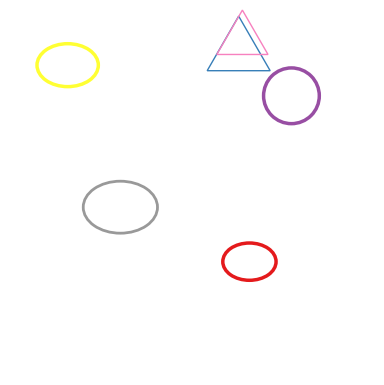[{"shape": "oval", "thickness": 2.5, "radius": 0.35, "center": [0.648, 0.32]}, {"shape": "triangle", "thickness": 1, "radius": 0.47, "center": [0.62, 0.864]}, {"shape": "circle", "thickness": 2.5, "radius": 0.36, "center": [0.757, 0.751]}, {"shape": "oval", "thickness": 2.5, "radius": 0.4, "center": [0.176, 0.831]}, {"shape": "triangle", "thickness": 1, "radius": 0.38, "center": [0.63, 0.897]}, {"shape": "oval", "thickness": 2, "radius": 0.48, "center": [0.313, 0.462]}]